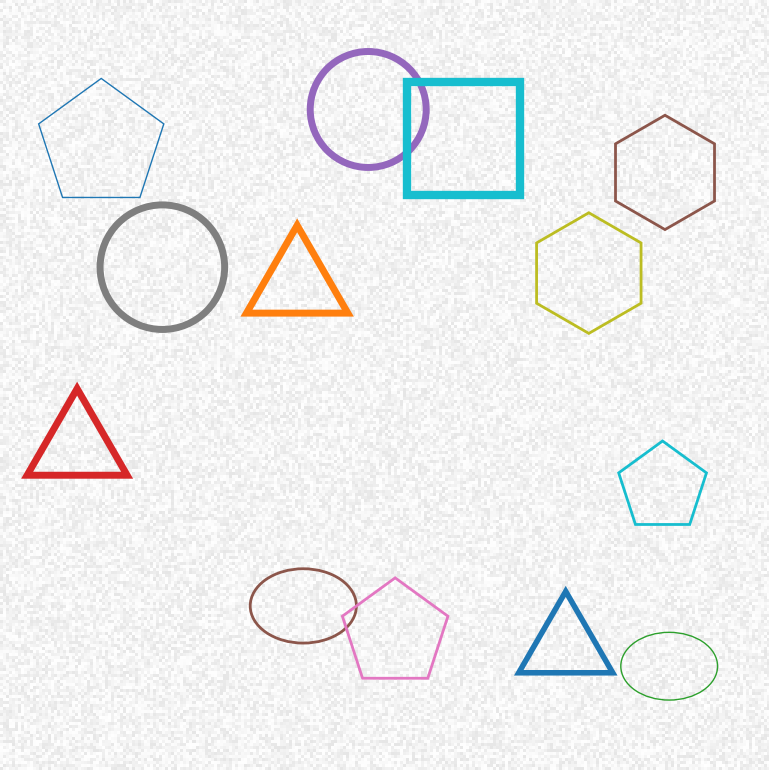[{"shape": "triangle", "thickness": 2, "radius": 0.35, "center": [0.735, 0.161]}, {"shape": "pentagon", "thickness": 0.5, "radius": 0.43, "center": [0.131, 0.813]}, {"shape": "triangle", "thickness": 2.5, "radius": 0.38, "center": [0.386, 0.631]}, {"shape": "oval", "thickness": 0.5, "radius": 0.31, "center": [0.869, 0.135]}, {"shape": "triangle", "thickness": 2.5, "radius": 0.37, "center": [0.1, 0.42]}, {"shape": "circle", "thickness": 2.5, "radius": 0.38, "center": [0.478, 0.858]}, {"shape": "hexagon", "thickness": 1, "radius": 0.37, "center": [0.864, 0.776]}, {"shape": "oval", "thickness": 1, "radius": 0.34, "center": [0.394, 0.213]}, {"shape": "pentagon", "thickness": 1, "radius": 0.36, "center": [0.513, 0.177]}, {"shape": "circle", "thickness": 2.5, "radius": 0.4, "center": [0.211, 0.653]}, {"shape": "hexagon", "thickness": 1, "radius": 0.39, "center": [0.765, 0.645]}, {"shape": "pentagon", "thickness": 1, "radius": 0.3, "center": [0.86, 0.367]}, {"shape": "square", "thickness": 3, "radius": 0.37, "center": [0.602, 0.82]}]